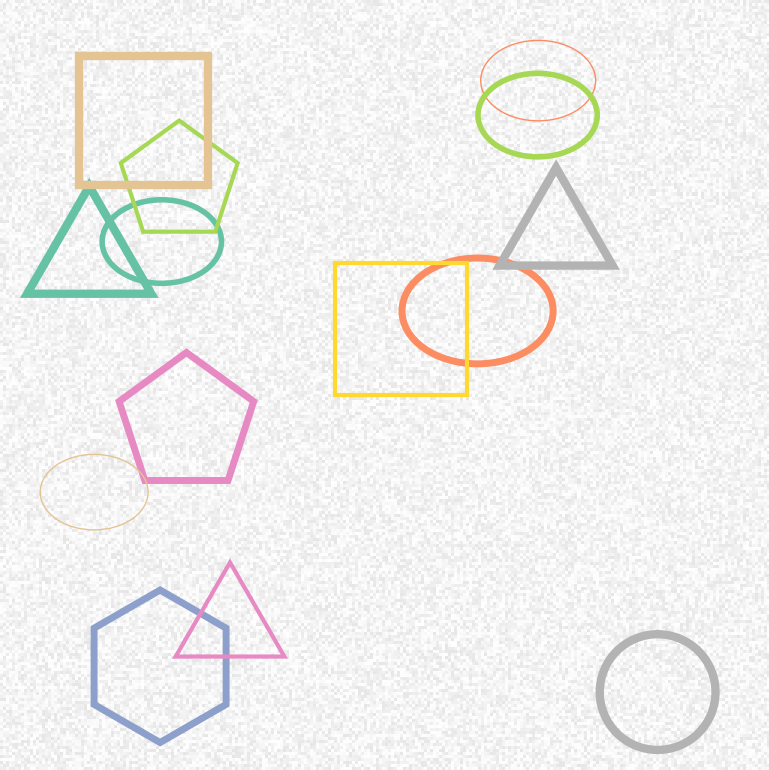[{"shape": "triangle", "thickness": 3, "radius": 0.47, "center": [0.116, 0.665]}, {"shape": "oval", "thickness": 2, "radius": 0.39, "center": [0.21, 0.686]}, {"shape": "oval", "thickness": 2.5, "radius": 0.49, "center": [0.62, 0.596]}, {"shape": "oval", "thickness": 0.5, "radius": 0.37, "center": [0.699, 0.895]}, {"shape": "hexagon", "thickness": 2.5, "radius": 0.5, "center": [0.208, 0.135]}, {"shape": "pentagon", "thickness": 2.5, "radius": 0.46, "center": [0.242, 0.45]}, {"shape": "triangle", "thickness": 1.5, "radius": 0.41, "center": [0.299, 0.188]}, {"shape": "oval", "thickness": 2, "radius": 0.39, "center": [0.698, 0.851]}, {"shape": "pentagon", "thickness": 1.5, "radius": 0.4, "center": [0.233, 0.764]}, {"shape": "square", "thickness": 1.5, "radius": 0.43, "center": [0.521, 0.572]}, {"shape": "square", "thickness": 3, "radius": 0.42, "center": [0.186, 0.843]}, {"shape": "oval", "thickness": 0.5, "radius": 0.35, "center": [0.122, 0.361]}, {"shape": "triangle", "thickness": 3, "radius": 0.42, "center": [0.722, 0.698]}, {"shape": "circle", "thickness": 3, "radius": 0.38, "center": [0.854, 0.101]}]